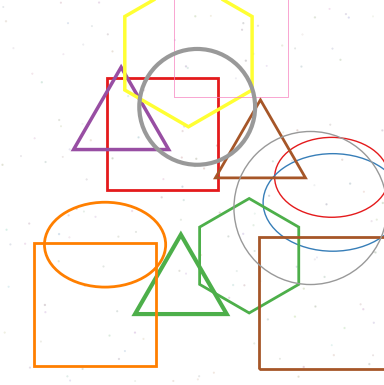[{"shape": "square", "thickness": 2, "radius": 0.72, "center": [0.422, 0.652]}, {"shape": "oval", "thickness": 1, "radius": 0.74, "center": [0.862, 0.539]}, {"shape": "oval", "thickness": 1, "radius": 0.9, "center": [0.864, 0.474]}, {"shape": "triangle", "thickness": 3, "radius": 0.69, "center": [0.47, 0.253]}, {"shape": "hexagon", "thickness": 2, "radius": 0.74, "center": [0.647, 0.336]}, {"shape": "triangle", "thickness": 2.5, "radius": 0.71, "center": [0.315, 0.683]}, {"shape": "square", "thickness": 2, "radius": 0.8, "center": [0.247, 0.209]}, {"shape": "oval", "thickness": 2, "radius": 0.79, "center": [0.273, 0.364]}, {"shape": "hexagon", "thickness": 2.5, "radius": 0.95, "center": [0.489, 0.862]}, {"shape": "square", "thickness": 2, "radius": 0.86, "center": [0.844, 0.212]}, {"shape": "triangle", "thickness": 2, "radius": 0.68, "center": [0.676, 0.606]}, {"shape": "square", "thickness": 0.5, "radius": 0.74, "center": [0.6, 0.896]}, {"shape": "circle", "thickness": 3, "radius": 0.75, "center": [0.512, 0.722]}, {"shape": "circle", "thickness": 1, "radius": 0.99, "center": [0.806, 0.46]}]